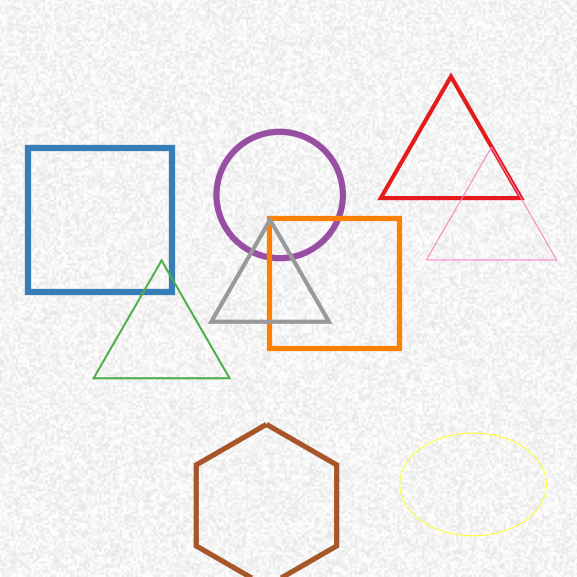[{"shape": "triangle", "thickness": 2, "radius": 0.7, "center": [0.781, 0.726]}, {"shape": "square", "thickness": 3, "radius": 0.62, "center": [0.173, 0.618]}, {"shape": "triangle", "thickness": 1, "radius": 0.68, "center": [0.28, 0.412]}, {"shape": "circle", "thickness": 3, "radius": 0.55, "center": [0.484, 0.661]}, {"shape": "square", "thickness": 2.5, "radius": 0.56, "center": [0.579, 0.509]}, {"shape": "oval", "thickness": 0.5, "radius": 0.64, "center": [0.819, 0.16]}, {"shape": "hexagon", "thickness": 2.5, "radius": 0.7, "center": [0.461, 0.124]}, {"shape": "triangle", "thickness": 0.5, "radius": 0.65, "center": [0.851, 0.614]}, {"shape": "triangle", "thickness": 2, "radius": 0.59, "center": [0.468, 0.501]}]